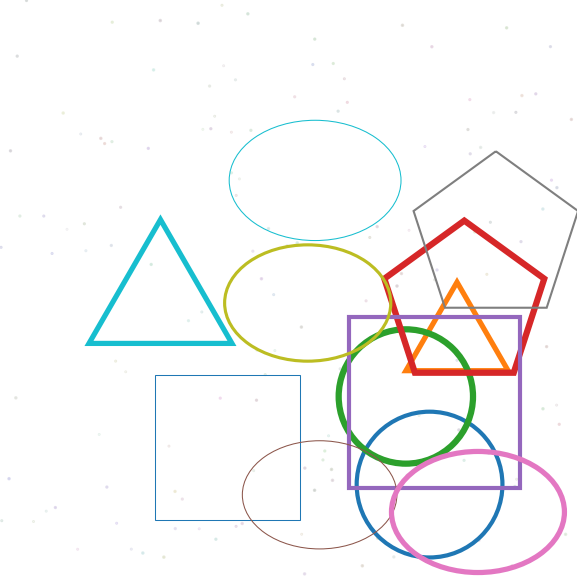[{"shape": "square", "thickness": 0.5, "radius": 0.63, "center": [0.393, 0.224]}, {"shape": "circle", "thickness": 2, "radius": 0.63, "center": [0.744, 0.16]}, {"shape": "triangle", "thickness": 2.5, "radius": 0.51, "center": [0.791, 0.408]}, {"shape": "circle", "thickness": 3, "radius": 0.58, "center": [0.703, 0.313]}, {"shape": "pentagon", "thickness": 3, "radius": 0.73, "center": [0.804, 0.472]}, {"shape": "square", "thickness": 2, "radius": 0.74, "center": [0.752, 0.302]}, {"shape": "oval", "thickness": 0.5, "radius": 0.67, "center": [0.553, 0.142]}, {"shape": "oval", "thickness": 2.5, "radius": 0.75, "center": [0.828, 0.113]}, {"shape": "pentagon", "thickness": 1, "radius": 0.75, "center": [0.859, 0.587]}, {"shape": "oval", "thickness": 1.5, "radius": 0.72, "center": [0.533, 0.474]}, {"shape": "oval", "thickness": 0.5, "radius": 0.74, "center": [0.546, 0.687]}, {"shape": "triangle", "thickness": 2.5, "radius": 0.71, "center": [0.278, 0.476]}]